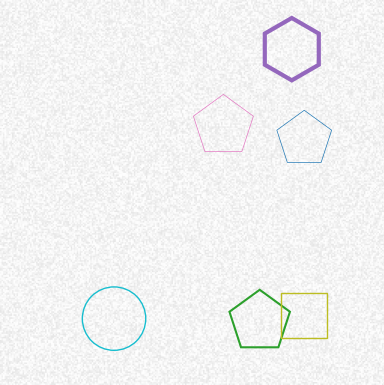[{"shape": "pentagon", "thickness": 0.5, "radius": 0.37, "center": [0.79, 0.639]}, {"shape": "pentagon", "thickness": 1.5, "radius": 0.41, "center": [0.675, 0.165]}, {"shape": "hexagon", "thickness": 3, "radius": 0.4, "center": [0.758, 0.872]}, {"shape": "pentagon", "thickness": 0.5, "radius": 0.41, "center": [0.58, 0.673]}, {"shape": "square", "thickness": 1, "radius": 0.3, "center": [0.79, 0.18]}, {"shape": "circle", "thickness": 1, "radius": 0.41, "center": [0.296, 0.172]}]